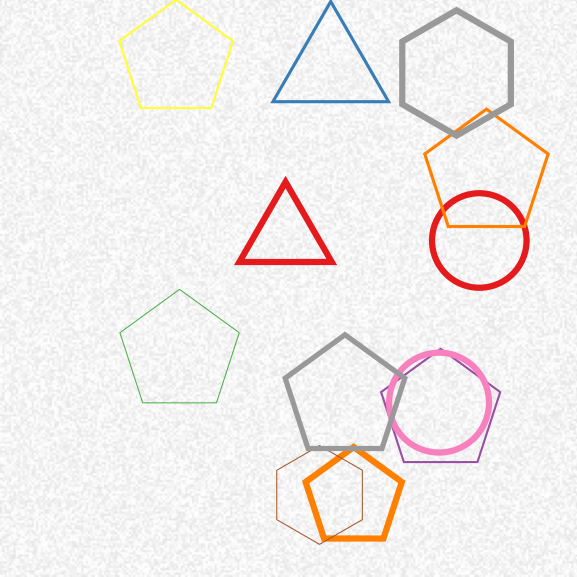[{"shape": "triangle", "thickness": 3, "radius": 0.46, "center": [0.495, 0.592]}, {"shape": "circle", "thickness": 3, "radius": 0.41, "center": [0.83, 0.583]}, {"shape": "triangle", "thickness": 1.5, "radius": 0.58, "center": [0.573, 0.881]}, {"shape": "pentagon", "thickness": 0.5, "radius": 0.54, "center": [0.311, 0.389]}, {"shape": "pentagon", "thickness": 1, "radius": 0.54, "center": [0.763, 0.287]}, {"shape": "pentagon", "thickness": 1.5, "radius": 0.56, "center": [0.842, 0.698]}, {"shape": "pentagon", "thickness": 3, "radius": 0.44, "center": [0.613, 0.137]}, {"shape": "pentagon", "thickness": 1, "radius": 0.52, "center": [0.305, 0.896]}, {"shape": "hexagon", "thickness": 0.5, "radius": 0.43, "center": [0.553, 0.142]}, {"shape": "circle", "thickness": 3, "radius": 0.43, "center": [0.76, 0.302]}, {"shape": "hexagon", "thickness": 3, "radius": 0.54, "center": [0.791, 0.873]}, {"shape": "pentagon", "thickness": 2.5, "radius": 0.54, "center": [0.597, 0.311]}]